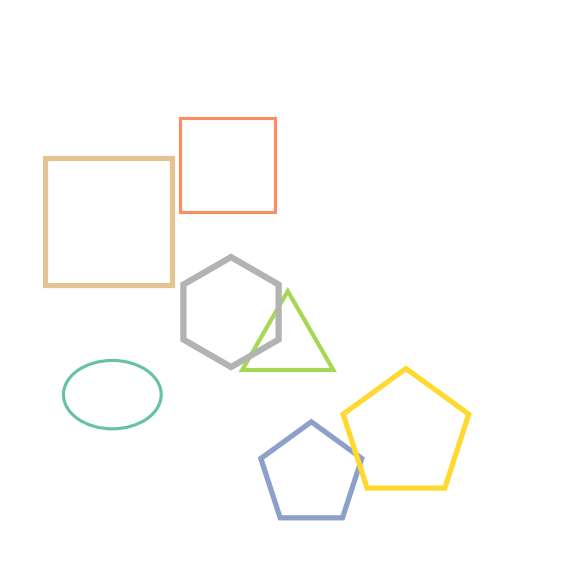[{"shape": "oval", "thickness": 1.5, "radius": 0.42, "center": [0.195, 0.316]}, {"shape": "square", "thickness": 1.5, "radius": 0.41, "center": [0.394, 0.714]}, {"shape": "pentagon", "thickness": 2.5, "radius": 0.46, "center": [0.539, 0.177]}, {"shape": "triangle", "thickness": 2, "radius": 0.46, "center": [0.498, 0.404]}, {"shape": "pentagon", "thickness": 2.5, "radius": 0.57, "center": [0.703, 0.247]}, {"shape": "square", "thickness": 2.5, "radius": 0.55, "center": [0.188, 0.616]}, {"shape": "hexagon", "thickness": 3, "radius": 0.48, "center": [0.4, 0.459]}]